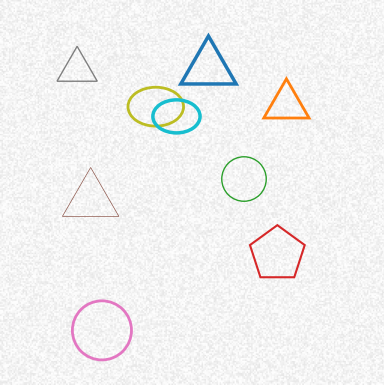[{"shape": "triangle", "thickness": 2.5, "radius": 0.42, "center": [0.541, 0.823]}, {"shape": "triangle", "thickness": 2, "radius": 0.34, "center": [0.744, 0.727]}, {"shape": "circle", "thickness": 1, "radius": 0.29, "center": [0.634, 0.535]}, {"shape": "pentagon", "thickness": 1.5, "radius": 0.37, "center": [0.72, 0.34]}, {"shape": "triangle", "thickness": 0.5, "radius": 0.42, "center": [0.235, 0.48]}, {"shape": "circle", "thickness": 2, "radius": 0.38, "center": [0.265, 0.142]}, {"shape": "triangle", "thickness": 1, "radius": 0.3, "center": [0.2, 0.819]}, {"shape": "oval", "thickness": 2, "radius": 0.36, "center": [0.405, 0.723]}, {"shape": "oval", "thickness": 2.5, "radius": 0.31, "center": [0.458, 0.698]}]